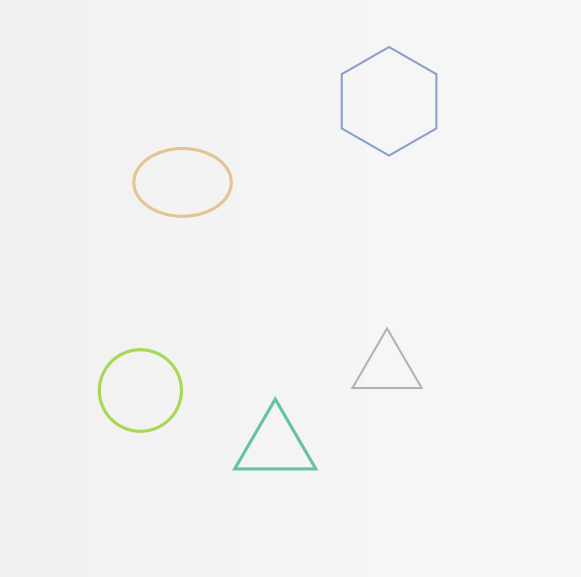[{"shape": "triangle", "thickness": 1.5, "radius": 0.4, "center": [0.474, 0.227]}, {"shape": "hexagon", "thickness": 1, "radius": 0.47, "center": [0.669, 0.824]}, {"shape": "circle", "thickness": 1.5, "radius": 0.35, "center": [0.242, 0.323]}, {"shape": "oval", "thickness": 1.5, "radius": 0.42, "center": [0.314, 0.683]}, {"shape": "triangle", "thickness": 1, "radius": 0.34, "center": [0.666, 0.362]}]